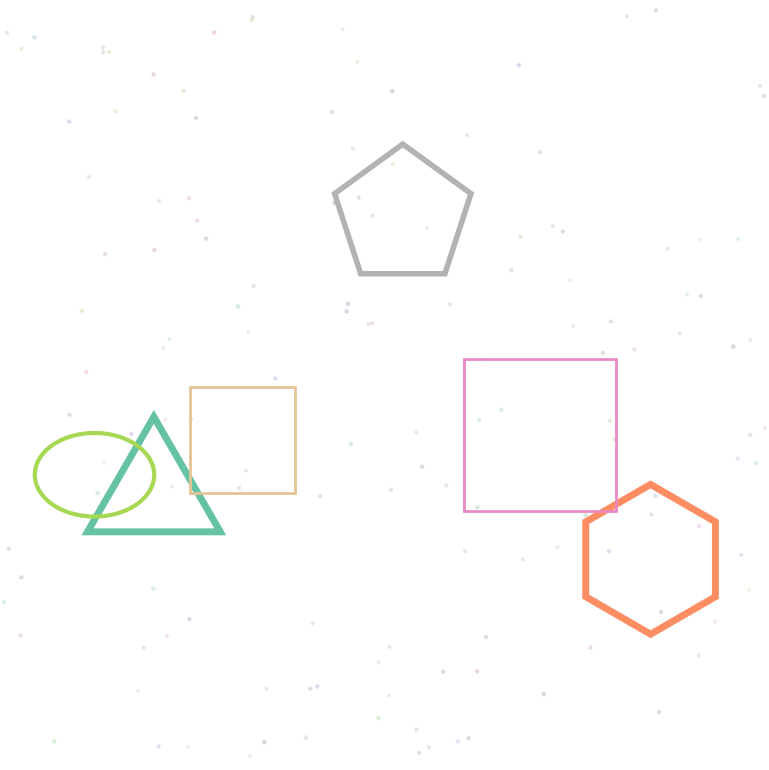[{"shape": "triangle", "thickness": 2.5, "radius": 0.5, "center": [0.2, 0.359]}, {"shape": "hexagon", "thickness": 2.5, "radius": 0.49, "center": [0.845, 0.274]}, {"shape": "square", "thickness": 1, "radius": 0.49, "center": [0.702, 0.435]}, {"shape": "oval", "thickness": 1.5, "radius": 0.39, "center": [0.123, 0.383]}, {"shape": "square", "thickness": 1, "radius": 0.34, "center": [0.315, 0.429]}, {"shape": "pentagon", "thickness": 2, "radius": 0.47, "center": [0.523, 0.72]}]